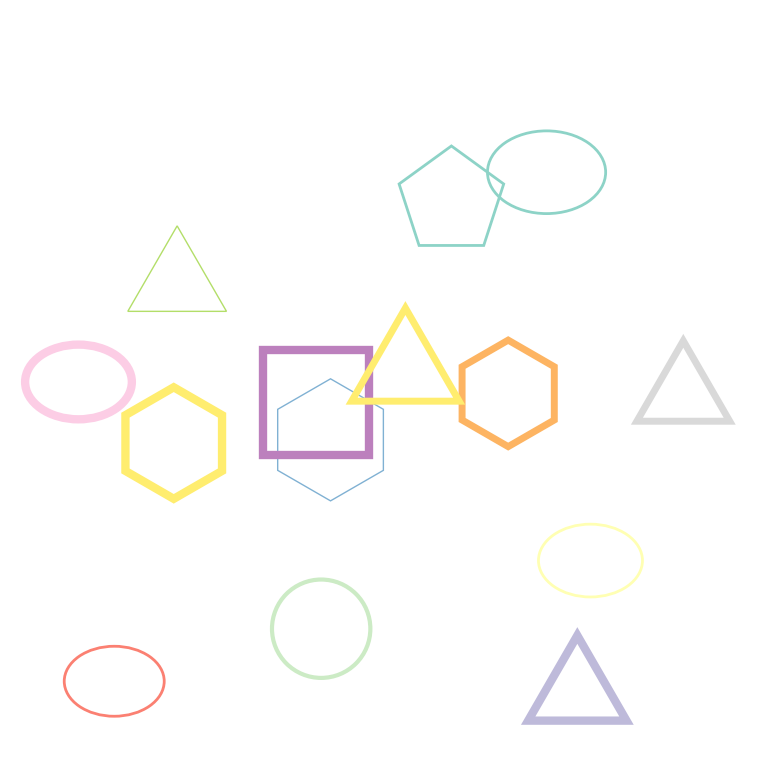[{"shape": "pentagon", "thickness": 1, "radius": 0.36, "center": [0.586, 0.739]}, {"shape": "oval", "thickness": 1, "radius": 0.38, "center": [0.71, 0.776]}, {"shape": "oval", "thickness": 1, "radius": 0.34, "center": [0.767, 0.272]}, {"shape": "triangle", "thickness": 3, "radius": 0.37, "center": [0.75, 0.101]}, {"shape": "oval", "thickness": 1, "radius": 0.32, "center": [0.148, 0.115]}, {"shape": "hexagon", "thickness": 0.5, "radius": 0.4, "center": [0.429, 0.429]}, {"shape": "hexagon", "thickness": 2.5, "radius": 0.35, "center": [0.66, 0.489]}, {"shape": "triangle", "thickness": 0.5, "radius": 0.37, "center": [0.23, 0.633]}, {"shape": "oval", "thickness": 3, "radius": 0.35, "center": [0.102, 0.504]}, {"shape": "triangle", "thickness": 2.5, "radius": 0.35, "center": [0.887, 0.488]}, {"shape": "square", "thickness": 3, "radius": 0.34, "center": [0.411, 0.477]}, {"shape": "circle", "thickness": 1.5, "radius": 0.32, "center": [0.417, 0.183]}, {"shape": "triangle", "thickness": 2.5, "radius": 0.4, "center": [0.527, 0.519]}, {"shape": "hexagon", "thickness": 3, "radius": 0.36, "center": [0.226, 0.425]}]